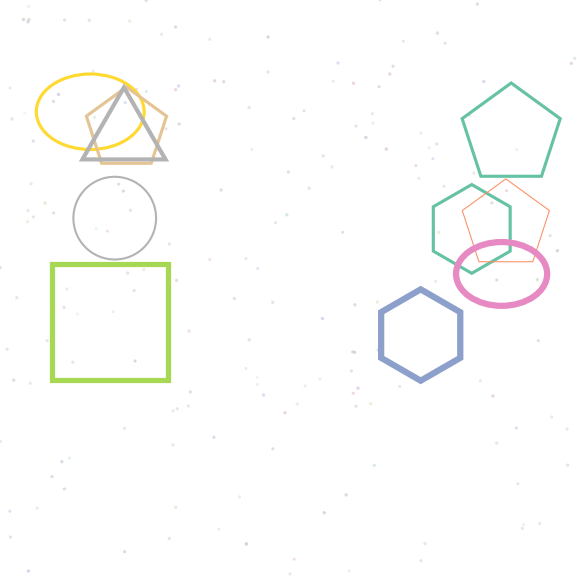[{"shape": "pentagon", "thickness": 1.5, "radius": 0.45, "center": [0.885, 0.766]}, {"shape": "hexagon", "thickness": 1.5, "radius": 0.38, "center": [0.817, 0.603]}, {"shape": "pentagon", "thickness": 0.5, "radius": 0.4, "center": [0.876, 0.61]}, {"shape": "hexagon", "thickness": 3, "radius": 0.4, "center": [0.729, 0.419]}, {"shape": "oval", "thickness": 3, "radius": 0.39, "center": [0.869, 0.525]}, {"shape": "square", "thickness": 2.5, "radius": 0.5, "center": [0.191, 0.441]}, {"shape": "oval", "thickness": 1.5, "radius": 0.47, "center": [0.156, 0.806]}, {"shape": "pentagon", "thickness": 1.5, "radius": 0.36, "center": [0.219, 0.775]}, {"shape": "triangle", "thickness": 2, "radius": 0.42, "center": [0.215, 0.765]}, {"shape": "circle", "thickness": 1, "radius": 0.36, "center": [0.199, 0.621]}]